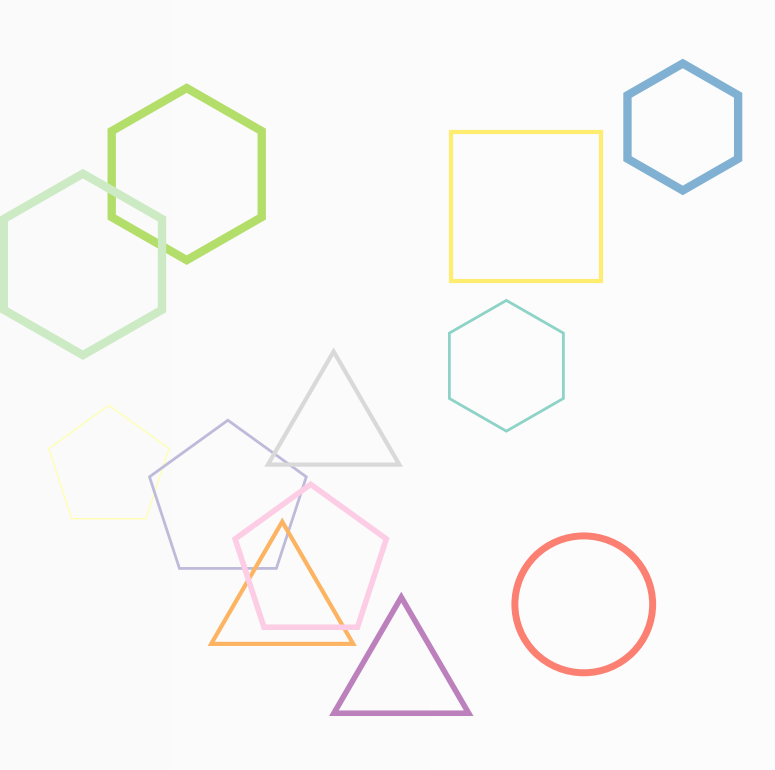[{"shape": "hexagon", "thickness": 1, "radius": 0.42, "center": [0.653, 0.525]}, {"shape": "pentagon", "thickness": 0.5, "radius": 0.41, "center": [0.14, 0.392]}, {"shape": "pentagon", "thickness": 1, "radius": 0.53, "center": [0.294, 0.348]}, {"shape": "circle", "thickness": 2.5, "radius": 0.44, "center": [0.753, 0.215]}, {"shape": "hexagon", "thickness": 3, "radius": 0.41, "center": [0.881, 0.835]}, {"shape": "triangle", "thickness": 1.5, "radius": 0.53, "center": [0.364, 0.217]}, {"shape": "hexagon", "thickness": 3, "radius": 0.56, "center": [0.241, 0.774]}, {"shape": "pentagon", "thickness": 2, "radius": 0.51, "center": [0.401, 0.268]}, {"shape": "triangle", "thickness": 1.5, "radius": 0.49, "center": [0.43, 0.446]}, {"shape": "triangle", "thickness": 2, "radius": 0.5, "center": [0.518, 0.124]}, {"shape": "hexagon", "thickness": 3, "radius": 0.59, "center": [0.107, 0.657]}, {"shape": "square", "thickness": 1.5, "radius": 0.48, "center": [0.679, 0.732]}]